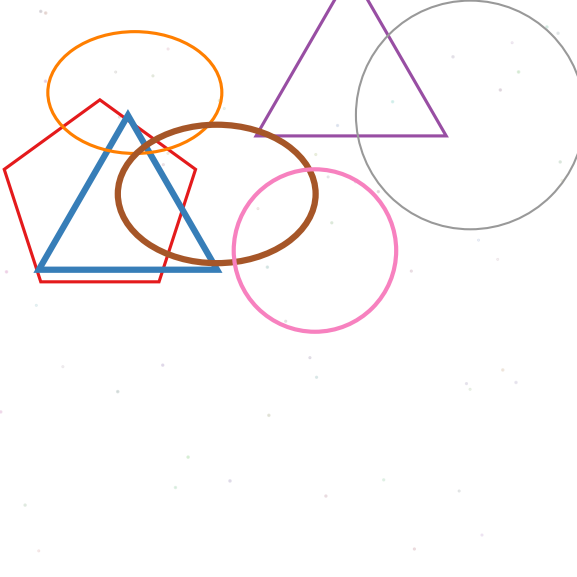[{"shape": "pentagon", "thickness": 1.5, "radius": 0.87, "center": [0.173, 0.652]}, {"shape": "triangle", "thickness": 3, "radius": 0.89, "center": [0.222, 0.621]}, {"shape": "triangle", "thickness": 1.5, "radius": 0.95, "center": [0.608, 0.859]}, {"shape": "oval", "thickness": 1.5, "radius": 0.75, "center": [0.233, 0.839]}, {"shape": "oval", "thickness": 3, "radius": 0.86, "center": [0.375, 0.663]}, {"shape": "circle", "thickness": 2, "radius": 0.7, "center": [0.545, 0.565]}, {"shape": "circle", "thickness": 1, "radius": 0.99, "center": [0.814, 0.8]}]